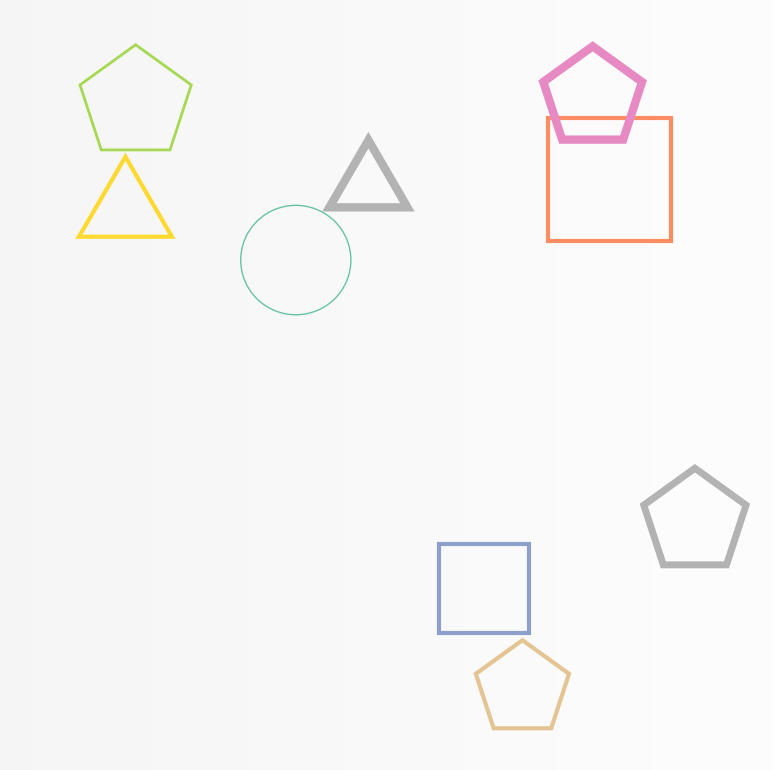[{"shape": "circle", "thickness": 0.5, "radius": 0.36, "center": [0.382, 0.662]}, {"shape": "square", "thickness": 1.5, "radius": 0.4, "center": [0.787, 0.767]}, {"shape": "square", "thickness": 1.5, "radius": 0.29, "center": [0.625, 0.236]}, {"shape": "pentagon", "thickness": 3, "radius": 0.33, "center": [0.765, 0.873]}, {"shape": "pentagon", "thickness": 1, "radius": 0.38, "center": [0.175, 0.866]}, {"shape": "triangle", "thickness": 1.5, "radius": 0.35, "center": [0.162, 0.727]}, {"shape": "pentagon", "thickness": 1.5, "radius": 0.32, "center": [0.674, 0.105]}, {"shape": "triangle", "thickness": 3, "radius": 0.29, "center": [0.475, 0.76]}, {"shape": "pentagon", "thickness": 2.5, "radius": 0.35, "center": [0.897, 0.323]}]